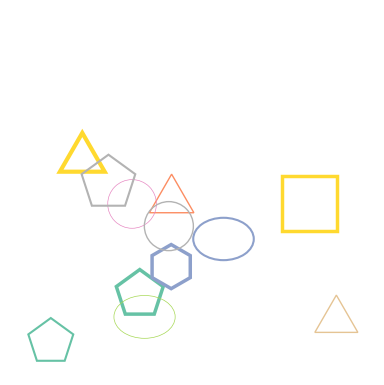[{"shape": "pentagon", "thickness": 1.5, "radius": 0.31, "center": [0.132, 0.113]}, {"shape": "pentagon", "thickness": 2.5, "radius": 0.32, "center": [0.363, 0.236]}, {"shape": "triangle", "thickness": 1, "radius": 0.33, "center": [0.446, 0.481]}, {"shape": "oval", "thickness": 1.5, "radius": 0.39, "center": [0.581, 0.379]}, {"shape": "hexagon", "thickness": 2.5, "radius": 0.29, "center": [0.445, 0.308]}, {"shape": "circle", "thickness": 0.5, "radius": 0.32, "center": [0.343, 0.47]}, {"shape": "oval", "thickness": 0.5, "radius": 0.4, "center": [0.375, 0.177]}, {"shape": "triangle", "thickness": 3, "radius": 0.34, "center": [0.214, 0.588]}, {"shape": "square", "thickness": 2.5, "radius": 0.36, "center": [0.804, 0.471]}, {"shape": "triangle", "thickness": 1, "radius": 0.32, "center": [0.874, 0.169]}, {"shape": "circle", "thickness": 1, "radius": 0.32, "center": [0.439, 0.413]}, {"shape": "pentagon", "thickness": 1.5, "radius": 0.37, "center": [0.282, 0.525]}]